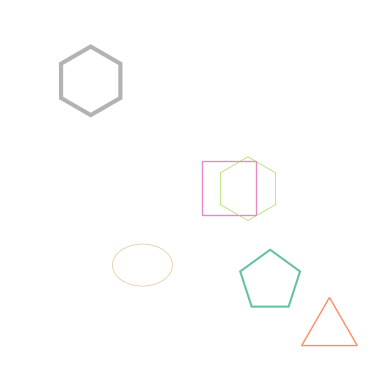[{"shape": "pentagon", "thickness": 1.5, "radius": 0.41, "center": [0.702, 0.27]}, {"shape": "triangle", "thickness": 1, "radius": 0.42, "center": [0.856, 0.144]}, {"shape": "square", "thickness": 1, "radius": 0.35, "center": [0.596, 0.513]}, {"shape": "hexagon", "thickness": 0.5, "radius": 0.41, "center": [0.644, 0.51]}, {"shape": "oval", "thickness": 0.5, "radius": 0.39, "center": [0.37, 0.312]}, {"shape": "hexagon", "thickness": 3, "radius": 0.44, "center": [0.236, 0.79]}]